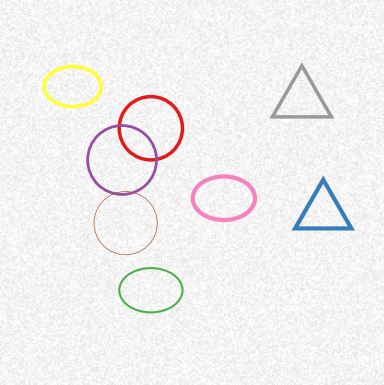[{"shape": "circle", "thickness": 2.5, "radius": 0.41, "center": [0.392, 0.667]}, {"shape": "triangle", "thickness": 3, "radius": 0.42, "center": [0.84, 0.449]}, {"shape": "oval", "thickness": 1.5, "radius": 0.41, "center": [0.392, 0.246]}, {"shape": "circle", "thickness": 2, "radius": 0.45, "center": [0.317, 0.584]}, {"shape": "oval", "thickness": 2.5, "radius": 0.37, "center": [0.189, 0.775]}, {"shape": "circle", "thickness": 0.5, "radius": 0.41, "center": [0.326, 0.42]}, {"shape": "oval", "thickness": 3, "radius": 0.4, "center": [0.581, 0.485]}, {"shape": "triangle", "thickness": 2.5, "radius": 0.44, "center": [0.784, 0.741]}]